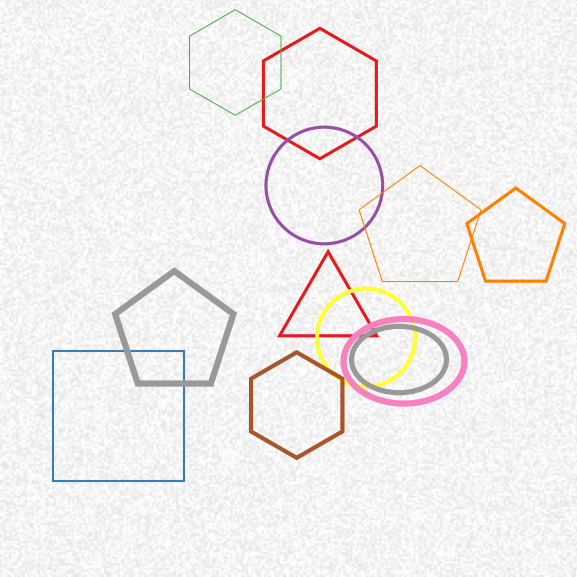[{"shape": "triangle", "thickness": 1.5, "radius": 0.49, "center": [0.568, 0.466]}, {"shape": "hexagon", "thickness": 1.5, "radius": 0.56, "center": [0.554, 0.837]}, {"shape": "square", "thickness": 1, "radius": 0.57, "center": [0.205, 0.279]}, {"shape": "hexagon", "thickness": 0.5, "radius": 0.46, "center": [0.407, 0.891]}, {"shape": "circle", "thickness": 1.5, "radius": 0.51, "center": [0.562, 0.678]}, {"shape": "pentagon", "thickness": 0.5, "radius": 0.56, "center": [0.727, 0.601]}, {"shape": "pentagon", "thickness": 1.5, "radius": 0.45, "center": [0.893, 0.584]}, {"shape": "circle", "thickness": 2, "radius": 0.42, "center": [0.634, 0.414]}, {"shape": "hexagon", "thickness": 2, "radius": 0.46, "center": [0.514, 0.298]}, {"shape": "oval", "thickness": 3, "radius": 0.52, "center": [0.7, 0.373]}, {"shape": "pentagon", "thickness": 3, "radius": 0.54, "center": [0.302, 0.422]}, {"shape": "oval", "thickness": 2.5, "radius": 0.41, "center": [0.691, 0.377]}]